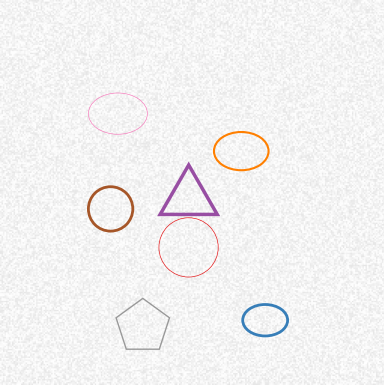[{"shape": "circle", "thickness": 0.5, "radius": 0.39, "center": [0.49, 0.357]}, {"shape": "oval", "thickness": 2, "radius": 0.29, "center": [0.689, 0.168]}, {"shape": "triangle", "thickness": 2.5, "radius": 0.43, "center": [0.49, 0.486]}, {"shape": "oval", "thickness": 1.5, "radius": 0.35, "center": [0.627, 0.607]}, {"shape": "circle", "thickness": 2, "radius": 0.29, "center": [0.287, 0.457]}, {"shape": "oval", "thickness": 0.5, "radius": 0.38, "center": [0.306, 0.705]}, {"shape": "pentagon", "thickness": 1, "radius": 0.36, "center": [0.371, 0.152]}]